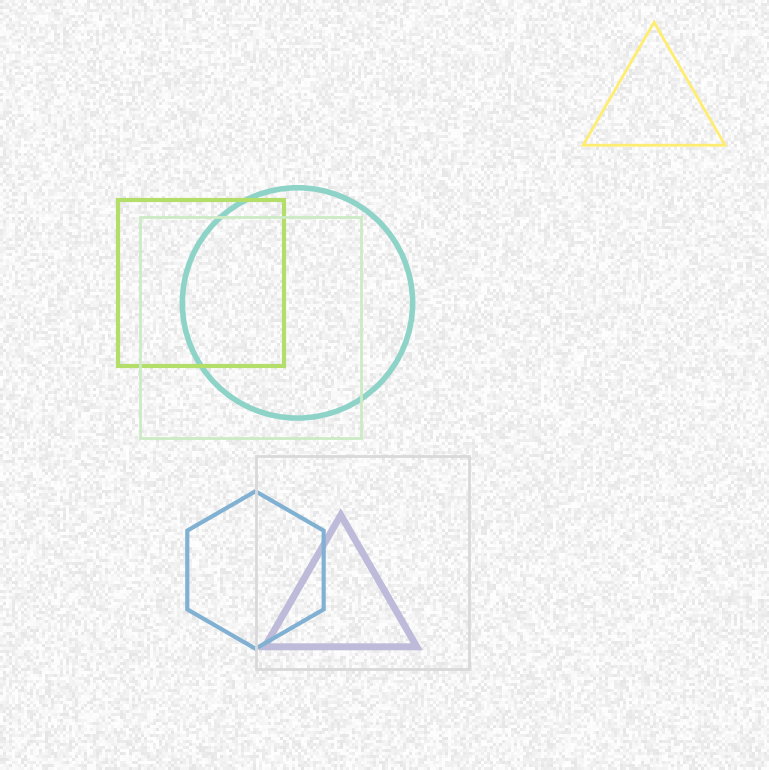[{"shape": "circle", "thickness": 2, "radius": 0.75, "center": [0.386, 0.607]}, {"shape": "triangle", "thickness": 2.5, "radius": 0.57, "center": [0.443, 0.217]}, {"shape": "hexagon", "thickness": 1.5, "radius": 0.51, "center": [0.332, 0.26]}, {"shape": "square", "thickness": 1.5, "radius": 0.54, "center": [0.261, 0.633]}, {"shape": "square", "thickness": 1, "radius": 0.69, "center": [0.471, 0.27]}, {"shape": "square", "thickness": 1, "radius": 0.72, "center": [0.325, 0.575]}, {"shape": "triangle", "thickness": 1, "radius": 0.53, "center": [0.849, 0.865]}]